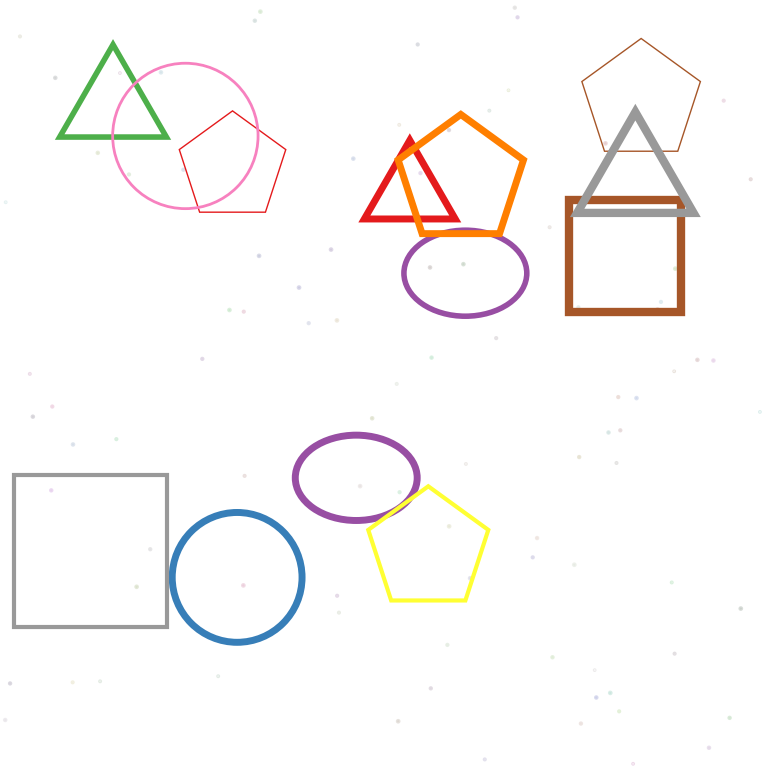[{"shape": "pentagon", "thickness": 0.5, "radius": 0.36, "center": [0.302, 0.783]}, {"shape": "triangle", "thickness": 2.5, "radius": 0.34, "center": [0.532, 0.75]}, {"shape": "circle", "thickness": 2.5, "radius": 0.42, "center": [0.308, 0.25]}, {"shape": "triangle", "thickness": 2, "radius": 0.4, "center": [0.147, 0.862]}, {"shape": "oval", "thickness": 2.5, "radius": 0.4, "center": [0.463, 0.379]}, {"shape": "oval", "thickness": 2, "radius": 0.4, "center": [0.604, 0.645]}, {"shape": "pentagon", "thickness": 2.5, "radius": 0.43, "center": [0.598, 0.766]}, {"shape": "pentagon", "thickness": 1.5, "radius": 0.41, "center": [0.556, 0.286]}, {"shape": "pentagon", "thickness": 0.5, "radius": 0.4, "center": [0.833, 0.869]}, {"shape": "square", "thickness": 3, "radius": 0.36, "center": [0.812, 0.668]}, {"shape": "circle", "thickness": 1, "radius": 0.47, "center": [0.241, 0.823]}, {"shape": "square", "thickness": 1.5, "radius": 0.49, "center": [0.118, 0.284]}, {"shape": "triangle", "thickness": 3, "radius": 0.44, "center": [0.825, 0.767]}]